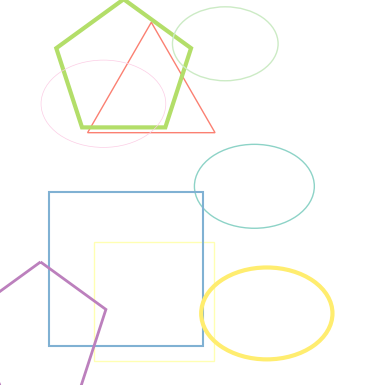[{"shape": "oval", "thickness": 1, "radius": 0.78, "center": [0.661, 0.516]}, {"shape": "square", "thickness": 1, "radius": 0.78, "center": [0.4, 0.217]}, {"shape": "triangle", "thickness": 1, "radius": 0.96, "center": [0.393, 0.751]}, {"shape": "square", "thickness": 1.5, "radius": 1.0, "center": [0.327, 0.302]}, {"shape": "pentagon", "thickness": 3, "radius": 0.92, "center": [0.321, 0.818]}, {"shape": "oval", "thickness": 0.5, "radius": 0.81, "center": [0.269, 0.731]}, {"shape": "pentagon", "thickness": 2, "radius": 0.89, "center": [0.105, 0.141]}, {"shape": "oval", "thickness": 1, "radius": 0.69, "center": [0.585, 0.886]}, {"shape": "oval", "thickness": 3, "radius": 0.85, "center": [0.693, 0.186]}]